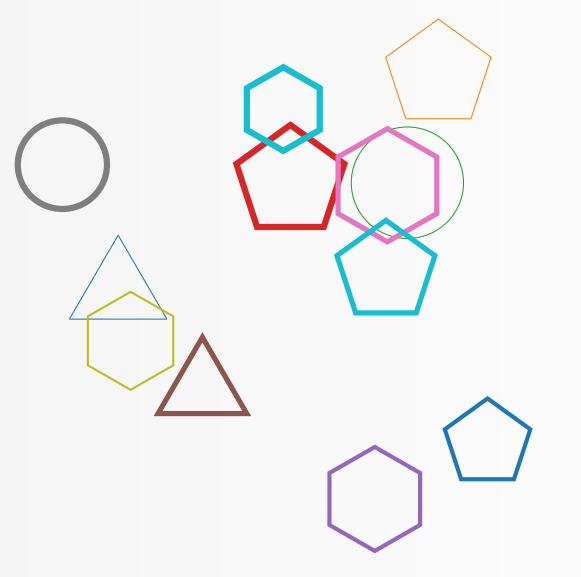[{"shape": "triangle", "thickness": 0.5, "radius": 0.48, "center": [0.203, 0.495]}, {"shape": "pentagon", "thickness": 2, "radius": 0.39, "center": [0.839, 0.232]}, {"shape": "pentagon", "thickness": 0.5, "radius": 0.48, "center": [0.754, 0.871]}, {"shape": "circle", "thickness": 0.5, "radius": 0.48, "center": [0.701, 0.683]}, {"shape": "pentagon", "thickness": 3, "radius": 0.49, "center": [0.5, 0.685]}, {"shape": "hexagon", "thickness": 2, "radius": 0.45, "center": [0.645, 0.135]}, {"shape": "triangle", "thickness": 2.5, "radius": 0.44, "center": [0.348, 0.327]}, {"shape": "hexagon", "thickness": 2.5, "radius": 0.49, "center": [0.667, 0.678]}, {"shape": "circle", "thickness": 3, "radius": 0.38, "center": [0.107, 0.714]}, {"shape": "hexagon", "thickness": 1, "radius": 0.42, "center": [0.225, 0.409]}, {"shape": "hexagon", "thickness": 3, "radius": 0.36, "center": [0.487, 0.81]}, {"shape": "pentagon", "thickness": 2.5, "radius": 0.44, "center": [0.664, 0.529]}]